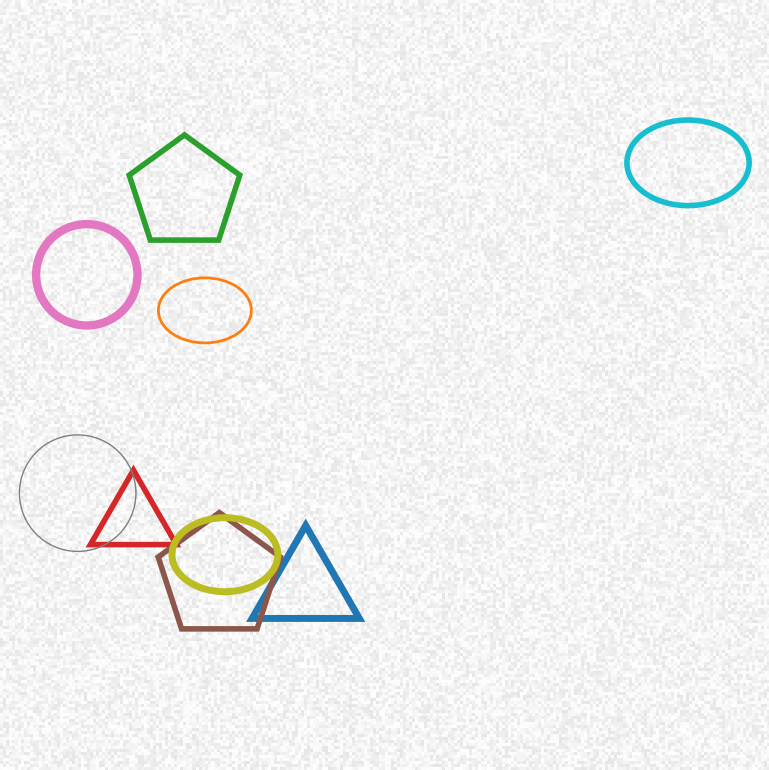[{"shape": "triangle", "thickness": 2.5, "radius": 0.4, "center": [0.397, 0.237]}, {"shape": "oval", "thickness": 1, "radius": 0.3, "center": [0.266, 0.597]}, {"shape": "pentagon", "thickness": 2, "radius": 0.38, "center": [0.24, 0.749]}, {"shape": "triangle", "thickness": 2, "radius": 0.32, "center": [0.173, 0.325]}, {"shape": "pentagon", "thickness": 2, "radius": 0.42, "center": [0.285, 0.251]}, {"shape": "circle", "thickness": 3, "radius": 0.33, "center": [0.113, 0.643]}, {"shape": "circle", "thickness": 0.5, "radius": 0.38, "center": [0.101, 0.36]}, {"shape": "oval", "thickness": 2.5, "radius": 0.34, "center": [0.292, 0.28]}, {"shape": "oval", "thickness": 2, "radius": 0.4, "center": [0.894, 0.789]}]